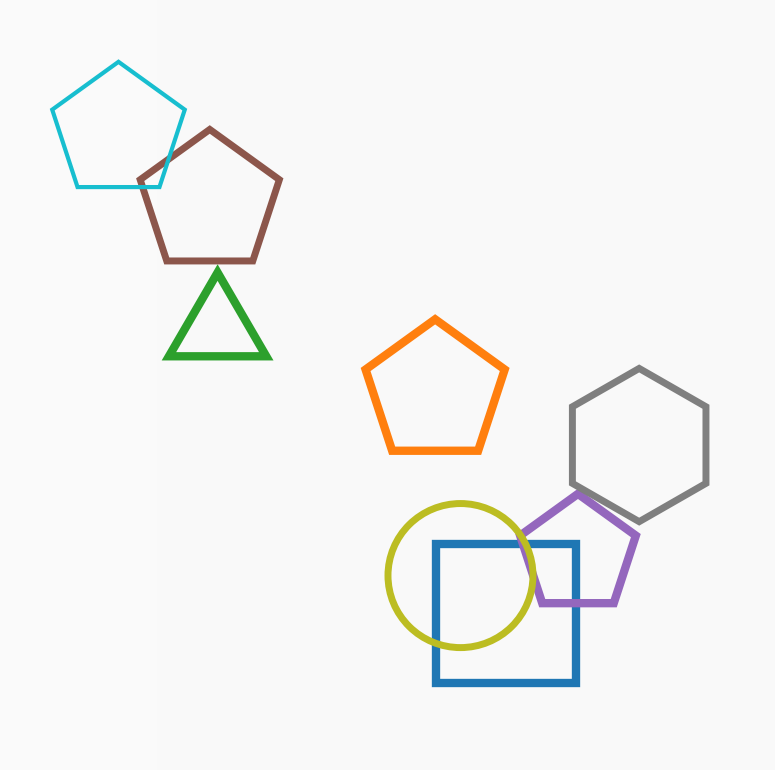[{"shape": "square", "thickness": 3, "radius": 0.45, "center": [0.653, 0.203]}, {"shape": "pentagon", "thickness": 3, "radius": 0.47, "center": [0.561, 0.491]}, {"shape": "triangle", "thickness": 3, "radius": 0.36, "center": [0.281, 0.574]}, {"shape": "pentagon", "thickness": 3, "radius": 0.39, "center": [0.746, 0.28]}, {"shape": "pentagon", "thickness": 2.5, "radius": 0.47, "center": [0.271, 0.737]}, {"shape": "hexagon", "thickness": 2.5, "radius": 0.5, "center": [0.825, 0.422]}, {"shape": "circle", "thickness": 2.5, "radius": 0.47, "center": [0.594, 0.253]}, {"shape": "pentagon", "thickness": 1.5, "radius": 0.45, "center": [0.153, 0.83]}]